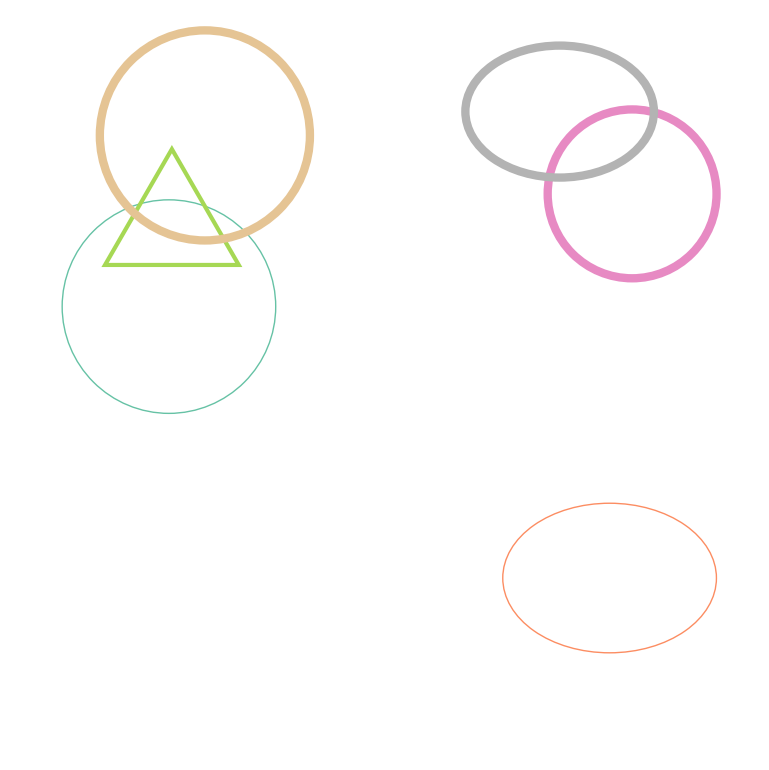[{"shape": "circle", "thickness": 0.5, "radius": 0.69, "center": [0.219, 0.602]}, {"shape": "oval", "thickness": 0.5, "radius": 0.69, "center": [0.792, 0.249]}, {"shape": "circle", "thickness": 3, "radius": 0.55, "center": [0.821, 0.748]}, {"shape": "triangle", "thickness": 1.5, "radius": 0.5, "center": [0.223, 0.706]}, {"shape": "circle", "thickness": 3, "radius": 0.68, "center": [0.266, 0.824]}, {"shape": "oval", "thickness": 3, "radius": 0.61, "center": [0.727, 0.855]}]